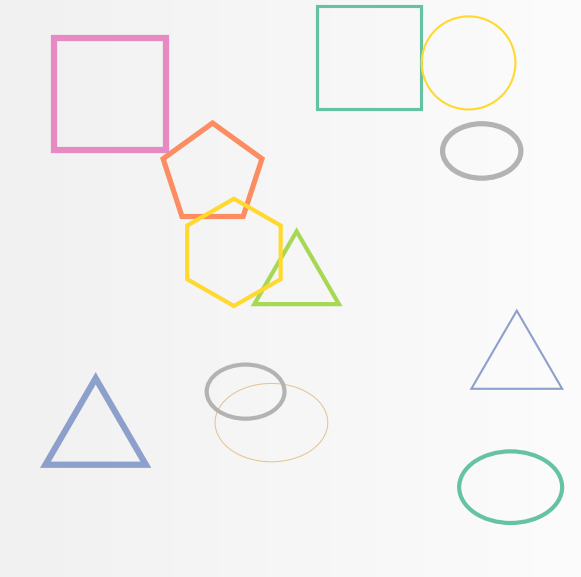[{"shape": "oval", "thickness": 2, "radius": 0.44, "center": [0.879, 0.156]}, {"shape": "square", "thickness": 1.5, "radius": 0.45, "center": [0.636, 0.9]}, {"shape": "pentagon", "thickness": 2.5, "radius": 0.45, "center": [0.366, 0.697]}, {"shape": "triangle", "thickness": 3, "radius": 0.5, "center": [0.165, 0.244]}, {"shape": "triangle", "thickness": 1, "radius": 0.45, "center": [0.889, 0.371]}, {"shape": "square", "thickness": 3, "radius": 0.48, "center": [0.189, 0.836]}, {"shape": "triangle", "thickness": 2, "radius": 0.42, "center": [0.51, 0.515]}, {"shape": "hexagon", "thickness": 2, "radius": 0.46, "center": [0.402, 0.562]}, {"shape": "circle", "thickness": 1, "radius": 0.4, "center": [0.806, 0.89]}, {"shape": "oval", "thickness": 0.5, "radius": 0.48, "center": [0.467, 0.267]}, {"shape": "oval", "thickness": 2.5, "radius": 0.34, "center": [0.829, 0.738]}, {"shape": "oval", "thickness": 2, "radius": 0.33, "center": [0.423, 0.321]}]